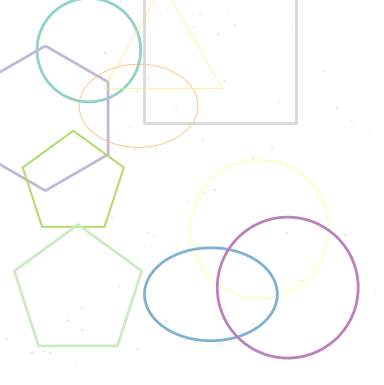[{"shape": "circle", "thickness": 2, "radius": 0.67, "center": [0.231, 0.87]}, {"shape": "circle", "thickness": 1, "radius": 0.9, "center": [0.674, 0.405]}, {"shape": "hexagon", "thickness": 2, "radius": 0.94, "center": [0.118, 0.693]}, {"shape": "oval", "thickness": 2, "radius": 0.86, "center": [0.548, 0.236]}, {"shape": "oval", "thickness": 0.5, "radius": 0.77, "center": [0.36, 0.725]}, {"shape": "pentagon", "thickness": 1.5, "radius": 0.69, "center": [0.19, 0.522]}, {"shape": "square", "thickness": 2, "radius": 0.98, "center": [0.572, 0.877]}, {"shape": "circle", "thickness": 2, "radius": 0.92, "center": [0.747, 0.253]}, {"shape": "pentagon", "thickness": 2, "radius": 0.87, "center": [0.203, 0.242]}, {"shape": "triangle", "thickness": 0.5, "radius": 0.89, "center": [0.424, 0.859]}]